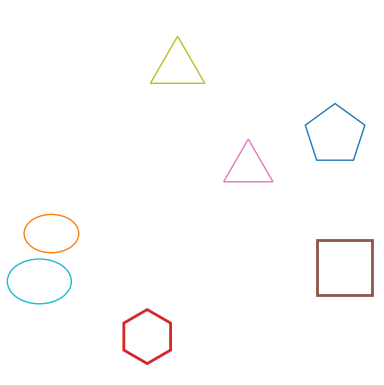[{"shape": "pentagon", "thickness": 1, "radius": 0.41, "center": [0.87, 0.65]}, {"shape": "oval", "thickness": 1, "radius": 0.36, "center": [0.134, 0.393]}, {"shape": "hexagon", "thickness": 2, "radius": 0.35, "center": [0.382, 0.126]}, {"shape": "square", "thickness": 2, "radius": 0.35, "center": [0.896, 0.306]}, {"shape": "triangle", "thickness": 1, "radius": 0.37, "center": [0.645, 0.565]}, {"shape": "triangle", "thickness": 1, "radius": 0.41, "center": [0.461, 0.824]}, {"shape": "oval", "thickness": 1, "radius": 0.42, "center": [0.102, 0.269]}]